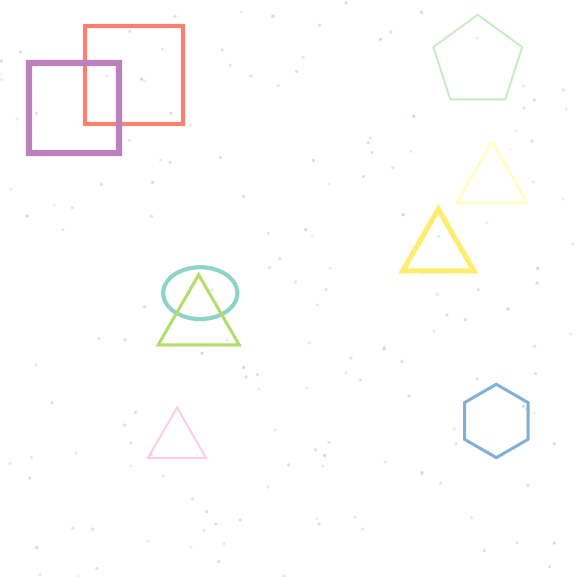[{"shape": "oval", "thickness": 2, "radius": 0.32, "center": [0.347, 0.492]}, {"shape": "triangle", "thickness": 1, "radius": 0.35, "center": [0.852, 0.683]}, {"shape": "square", "thickness": 2, "radius": 0.42, "center": [0.232, 0.868]}, {"shape": "hexagon", "thickness": 1.5, "radius": 0.32, "center": [0.859, 0.27]}, {"shape": "triangle", "thickness": 1.5, "radius": 0.41, "center": [0.344, 0.442]}, {"shape": "triangle", "thickness": 1, "radius": 0.29, "center": [0.307, 0.235]}, {"shape": "square", "thickness": 3, "radius": 0.39, "center": [0.129, 0.812]}, {"shape": "pentagon", "thickness": 1, "radius": 0.4, "center": [0.827, 0.893]}, {"shape": "triangle", "thickness": 2.5, "radius": 0.36, "center": [0.759, 0.566]}]